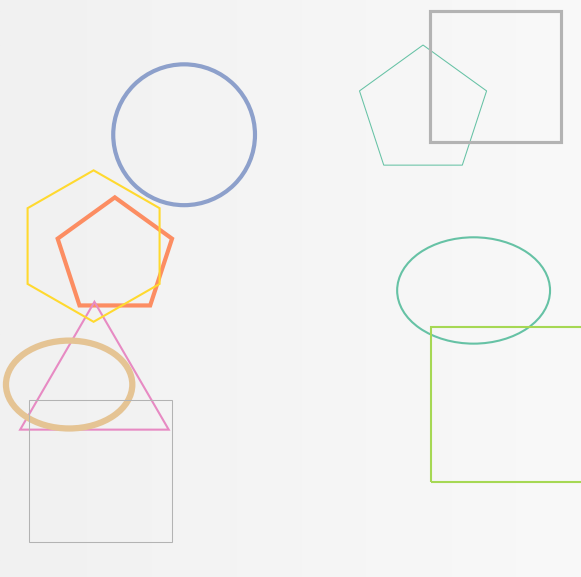[{"shape": "pentagon", "thickness": 0.5, "radius": 0.57, "center": [0.728, 0.806]}, {"shape": "oval", "thickness": 1, "radius": 0.66, "center": [0.815, 0.496]}, {"shape": "pentagon", "thickness": 2, "radius": 0.52, "center": [0.198, 0.554]}, {"shape": "circle", "thickness": 2, "radius": 0.61, "center": [0.317, 0.766]}, {"shape": "triangle", "thickness": 1, "radius": 0.74, "center": [0.162, 0.329]}, {"shape": "square", "thickness": 1, "radius": 0.67, "center": [0.876, 0.298]}, {"shape": "hexagon", "thickness": 1, "radius": 0.66, "center": [0.161, 0.573]}, {"shape": "oval", "thickness": 3, "radius": 0.54, "center": [0.119, 0.333]}, {"shape": "square", "thickness": 0.5, "radius": 0.62, "center": [0.172, 0.183]}, {"shape": "square", "thickness": 1.5, "radius": 0.57, "center": [0.852, 0.867]}]